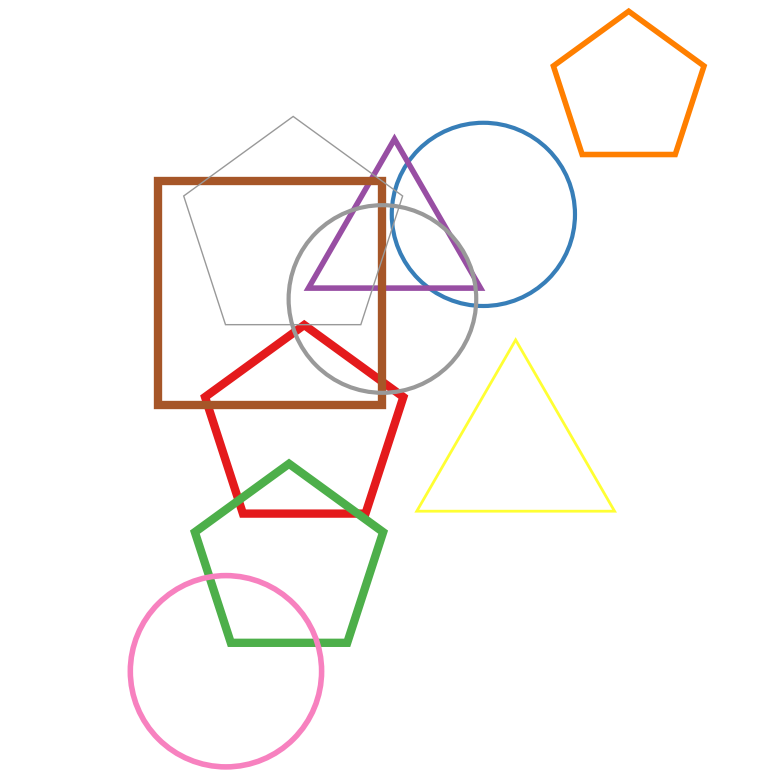[{"shape": "pentagon", "thickness": 3, "radius": 0.68, "center": [0.395, 0.443]}, {"shape": "circle", "thickness": 1.5, "radius": 0.59, "center": [0.628, 0.722]}, {"shape": "pentagon", "thickness": 3, "radius": 0.64, "center": [0.375, 0.269]}, {"shape": "triangle", "thickness": 2, "radius": 0.65, "center": [0.512, 0.69]}, {"shape": "pentagon", "thickness": 2, "radius": 0.51, "center": [0.816, 0.883]}, {"shape": "triangle", "thickness": 1, "radius": 0.74, "center": [0.67, 0.41]}, {"shape": "square", "thickness": 3, "radius": 0.73, "center": [0.35, 0.62]}, {"shape": "circle", "thickness": 2, "radius": 0.62, "center": [0.293, 0.128]}, {"shape": "circle", "thickness": 1.5, "radius": 0.61, "center": [0.497, 0.612]}, {"shape": "pentagon", "thickness": 0.5, "radius": 0.75, "center": [0.381, 0.699]}]